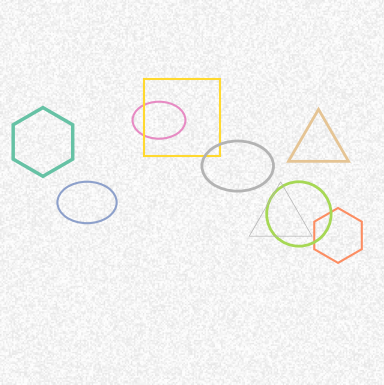[{"shape": "hexagon", "thickness": 2.5, "radius": 0.45, "center": [0.112, 0.631]}, {"shape": "hexagon", "thickness": 1.5, "radius": 0.36, "center": [0.878, 0.388]}, {"shape": "oval", "thickness": 1.5, "radius": 0.38, "center": [0.226, 0.474]}, {"shape": "oval", "thickness": 1.5, "radius": 0.34, "center": [0.413, 0.688]}, {"shape": "circle", "thickness": 2, "radius": 0.42, "center": [0.776, 0.444]}, {"shape": "square", "thickness": 1.5, "radius": 0.5, "center": [0.473, 0.695]}, {"shape": "triangle", "thickness": 2, "radius": 0.45, "center": [0.827, 0.626]}, {"shape": "triangle", "thickness": 0.5, "radius": 0.47, "center": [0.729, 0.434]}, {"shape": "oval", "thickness": 2, "radius": 0.46, "center": [0.617, 0.569]}]